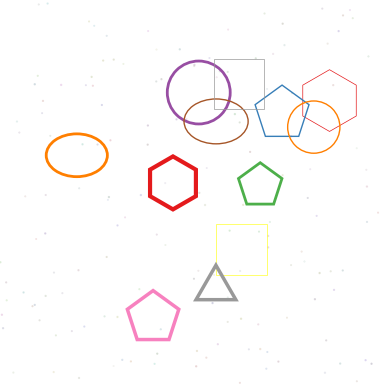[{"shape": "hexagon", "thickness": 3, "radius": 0.34, "center": [0.449, 0.525]}, {"shape": "hexagon", "thickness": 0.5, "radius": 0.4, "center": [0.856, 0.739]}, {"shape": "pentagon", "thickness": 1, "radius": 0.37, "center": [0.733, 0.705]}, {"shape": "pentagon", "thickness": 2, "radius": 0.3, "center": [0.676, 0.518]}, {"shape": "circle", "thickness": 2, "radius": 0.41, "center": [0.516, 0.76]}, {"shape": "circle", "thickness": 1, "radius": 0.34, "center": [0.815, 0.67]}, {"shape": "oval", "thickness": 2, "radius": 0.4, "center": [0.199, 0.597]}, {"shape": "square", "thickness": 0.5, "radius": 0.33, "center": [0.627, 0.353]}, {"shape": "oval", "thickness": 1, "radius": 0.42, "center": [0.561, 0.685]}, {"shape": "pentagon", "thickness": 2.5, "radius": 0.35, "center": [0.398, 0.175]}, {"shape": "triangle", "thickness": 2.5, "radius": 0.3, "center": [0.561, 0.251]}, {"shape": "square", "thickness": 0.5, "radius": 0.32, "center": [0.622, 0.783]}]